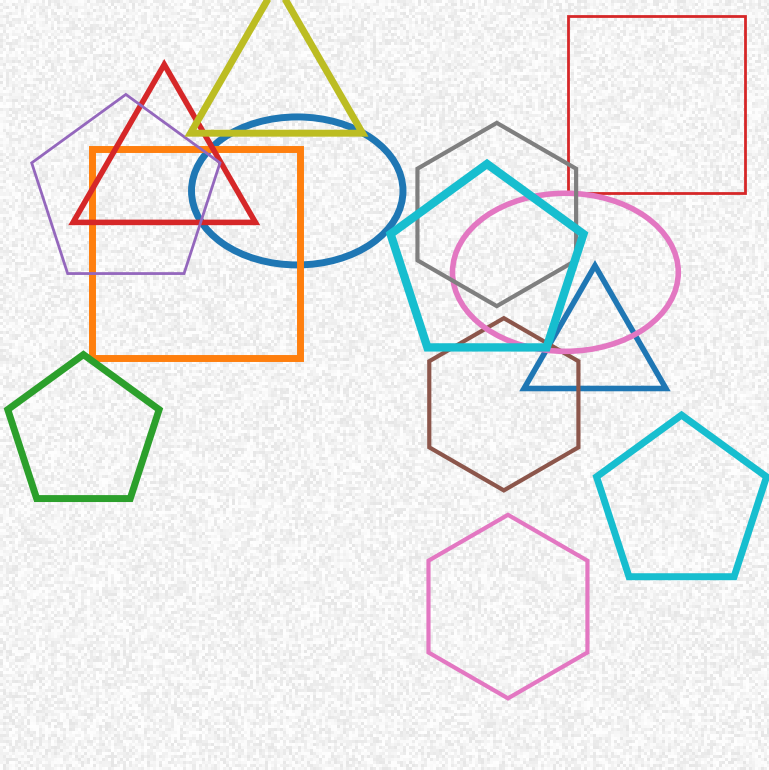[{"shape": "oval", "thickness": 2.5, "radius": 0.69, "center": [0.386, 0.752]}, {"shape": "triangle", "thickness": 2, "radius": 0.53, "center": [0.773, 0.549]}, {"shape": "square", "thickness": 2.5, "radius": 0.68, "center": [0.255, 0.67]}, {"shape": "pentagon", "thickness": 2.5, "radius": 0.52, "center": [0.108, 0.436]}, {"shape": "triangle", "thickness": 2, "radius": 0.68, "center": [0.213, 0.78]}, {"shape": "square", "thickness": 1, "radius": 0.57, "center": [0.853, 0.865]}, {"shape": "pentagon", "thickness": 1, "radius": 0.64, "center": [0.163, 0.749]}, {"shape": "hexagon", "thickness": 1.5, "radius": 0.56, "center": [0.654, 0.475]}, {"shape": "oval", "thickness": 2, "radius": 0.73, "center": [0.734, 0.646]}, {"shape": "hexagon", "thickness": 1.5, "radius": 0.6, "center": [0.66, 0.212]}, {"shape": "hexagon", "thickness": 1.5, "radius": 0.59, "center": [0.645, 0.721]}, {"shape": "triangle", "thickness": 2.5, "radius": 0.64, "center": [0.359, 0.891]}, {"shape": "pentagon", "thickness": 3, "radius": 0.66, "center": [0.632, 0.655]}, {"shape": "pentagon", "thickness": 2.5, "radius": 0.58, "center": [0.885, 0.345]}]